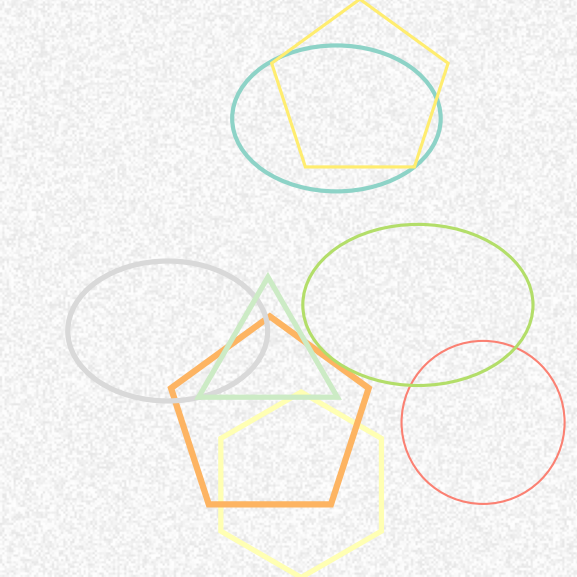[{"shape": "oval", "thickness": 2, "radius": 0.9, "center": [0.583, 0.794]}, {"shape": "hexagon", "thickness": 2.5, "radius": 0.8, "center": [0.521, 0.16]}, {"shape": "circle", "thickness": 1, "radius": 0.71, "center": [0.836, 0.268]}, {"shape": "pentagon", "thickness": 3, "radius": 0.9, "center": [0.467, 0.271]}, {"shape": "oval", "thickness": 1.5, "radius": 1.0, "center": [0.724, 0.471]}, {"shape": "oval", "thickness": 2.5, "radius": 0.87, "center": [0.29, 0.426]}, {"shape": "triangle", "thickness": 2.5, "radius": 0.69, "center": [0.464, 0.381]}, {"shape": "pentagon", "thickness": 1.5, "radius": 0.8, "center": [0.623, 0.84]}]